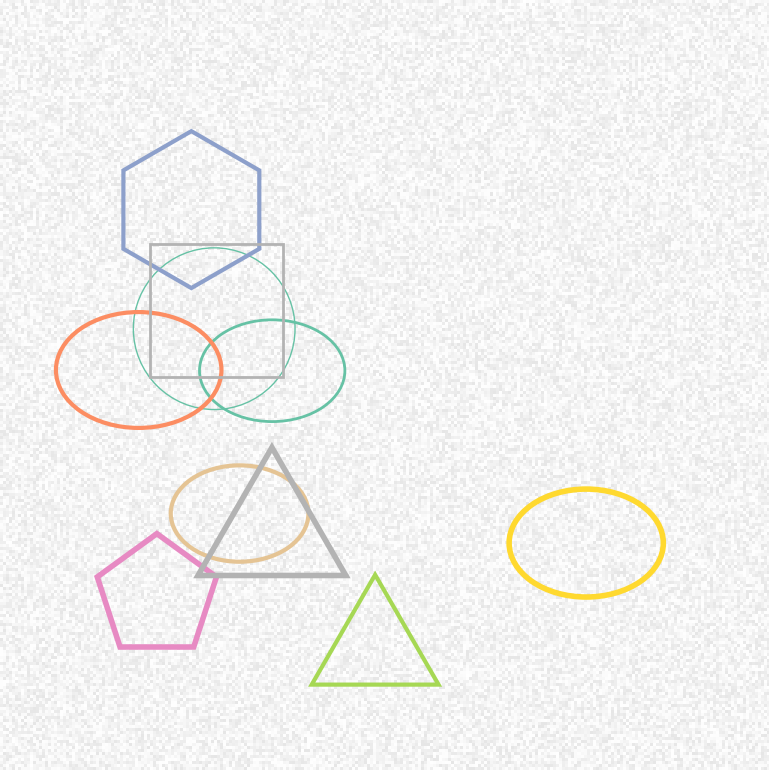[{"shape": "oval", "thickness": 1, "radius": 0.47, "center": [0.353, 0.519]}, {"shape": "circle", "thickness": 0.5, "radius": 0.52, "center": [0.278, 0.573]}, {"shape": "oval", "thickness": 1.5, "radius": 0.54, "center": [0.18, 0.519]}, {"shape": "hexagon", "thickness": 1.5, "radius": 0.51, "center": [0.248, 0.728]}, {"shape": "pentagon", "thickness": 2, "radius": 0.41, "center": [0.204, 0.226]}, {"shape": "triangle", "thickness": 1.5, "radius": 0.48, "center": [0.487, 0.158]}, {"shape": "oval", "thickness": 2, "radius": 0.5, "center": [0.761, 0.295]}, {"shape": "oval", "thickness": 1.5, "radius": 0.45, "center": [0.311, 0.333]}, {"shape": "triangle", "thickness": 2, "radius": 0.55, "center": [0.353, 0.308]}, {"shape": "square", "thickness": 1, "radius": 0.43, "center": [0.281, 0.597]}]